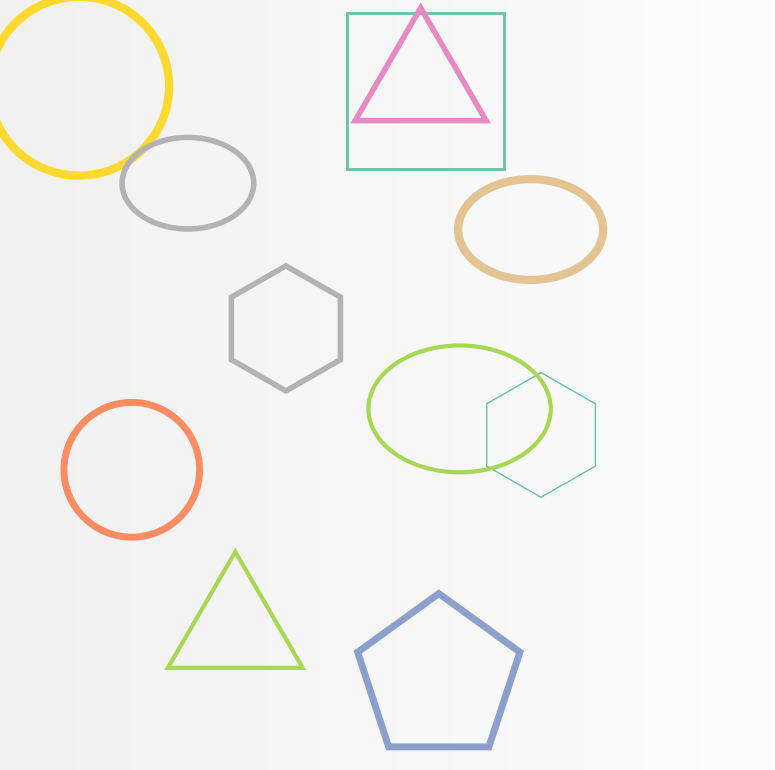[{"shape": "square", "thickness": 1, "radius": 0.5, "center": [0.549, 0.882]}, {"shape": "hexagon", "thickness": 0.5, "radius": 0.4, "center": [0.698, 0.435]}, {"shape": "circle", "thickness": 2.5, "radius": 0.44, "center": [0.17, 0.39]}, {"shape": "pentagon", "thickness": 2.5, "radius": 0.55, "center": [0.566, 0.119]}, {"shape": "triangle", "thickness": 2, "radius": 0.49, "center": [0.543, 0.892]}, {"shape": "triangle", "thickness": 1.5, "radius": 0.5, "center": [0.304, 0.183]}, {"shape": "oval", "thickness": 1.5, "radius": 0.59, "center": [0.593, 0.469]}, {"shape": "circle", "thickness": 3, "radius": 0.58, "center": [0.102, 0.888]}, {"shape": "oval", "thickness": 3, "radius": 0.47, "center": [0.685, 0.702]}, {"shape": "hexagon", "thickness": 2, "radius": 0.41, "center": [0.369, 0.574]}, {"shape": "oval", "thickness": 2, "radius": 0.42, "center": [0.242, 0.762]}]